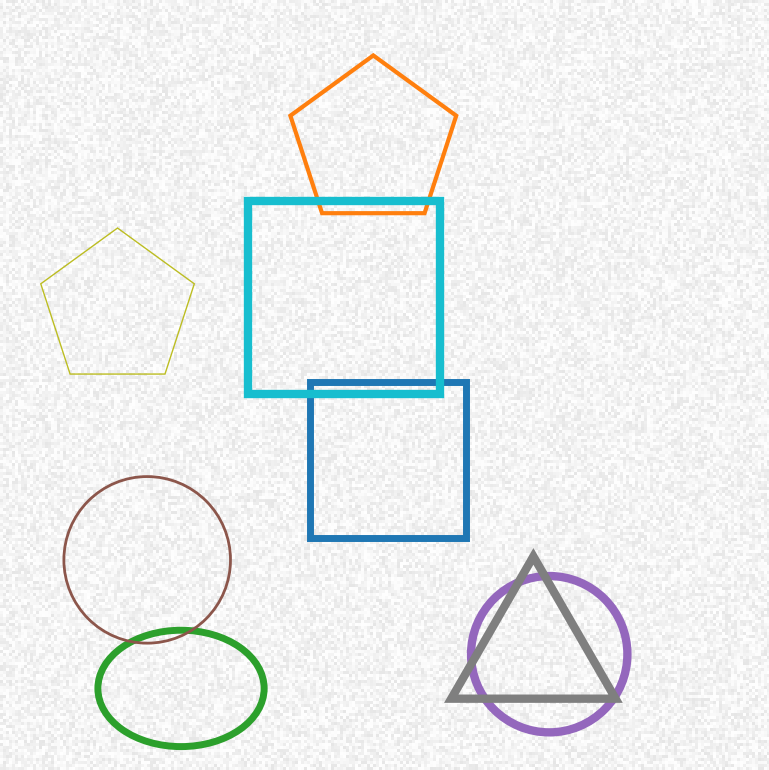[{"shape": "square", "thickness": 2.5, "radius": 0.51, "center": [0.504, 0.403]}, {"shape": "pentagon", "thickness": 1.5, "radius": 0.57, "center": [0.485, 0.815]}, {"shape": "oval", "thickness": 2.5, "radius": 0.54, "center": [0.235, 0.106]}, {"shape": "circle", "thickness": 3, "radius": 0.51, "center": [0.713, 0.15]}, {"shape": "circle", "thickness": 1, "radius": 0.54, "center": [0.191, 0.273]}, {"shape": "triangle", "thickness": 3, "radius": 0.62, "center": [0.693, 0.154]}, {"shape": "pentagon", "thickness": 0.5, "radius": 0.52, "center": [0.153, 0.599]}, {"shape": "square", "thickness": 3, "radius": 0.63, "center": [0.447, 0.614]}]